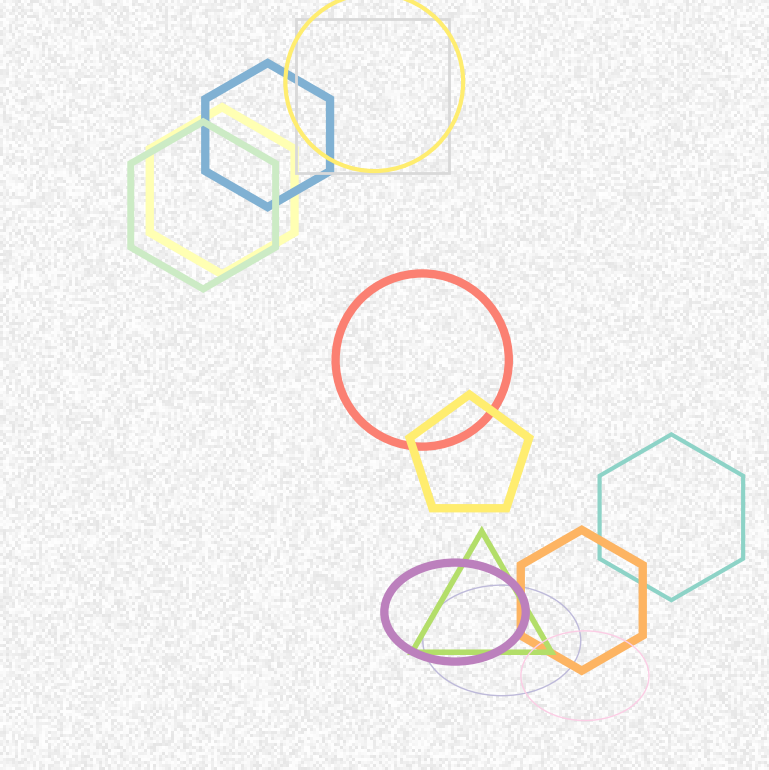[{"shape": "hexagon", "thickness": 1.5, "radius": 0.54, "center": [0.872, 0.328]}, {"shape": "hexagon", "thickness": 3, "radius": 0.54, "center": [0.289, 0.752]}, {"shape": "oval", "thickness": 0.5, "radius": 0.51, "center": [0.652, 0.168]}, {"shape": "circle", "thickness": 3, "radius": 0.56, "center": [0.548, 0.532]}, {"shape": "hexagon", "thickness": 3, "radius": 0.47, "center": [0.348, 0.825]}, {"shape": "hexagon", "thickness": 3, "radius": 0.46, "center": [0.756, 0.22]}, {"shape": "triangle", "thickness": 2, "radius": 0.52, "center": [0.626, 0.205]}, {"shape": "oval", "thickness": 0.5, "radius": 0.42, "center": [0.76, 0.122]}, {"shape": "square", "thickness": 1, "radius": 0.5, "center": [0.484, 0.875]}, {"shape": "oval", "thickness": 3, "radius": 0.46, "center": [0.591, 0.205]}, {"shape": "hexagon", "thickness": 2.5, "radius": 0.54, "center": [0.264, 0.733]}, {"shape": "pentagon", "thickness": 3, "radius": 0.41, "center": [0.61, 0.406]}, {"shape": "circle", "thickness": 1.5, "radius": 0.58, "center": [0.486, 0.893]}]